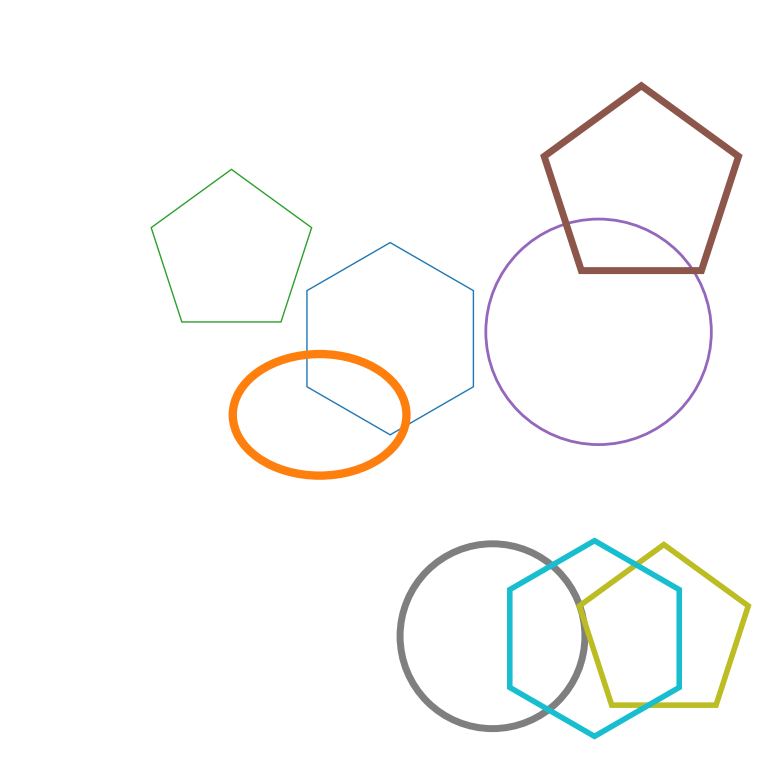[{"shape": "hexagon", "thickness": 0.5, "radius": 0.62, "center": [0.507, 0.56]}, {"shape": "oval", "thickness": 3, "radius": 0.56, "center": [0.415, 0.461]}, {"shape": "pentagon", "thickness": 0.5, "radius": 0.55, "center": [0.301, 0.67]}, {"shape": "circle", "thickness": 1, "radius": 0.73, "center": [0.777, 0.569]}, {"shape": "pentagon", "thickness": 2.5, "radius": 0.66, "center": [0.833, 0.756]}, {"shape": "circle", "thickness": 2.5, "radius": 0.6, "center": [0.64, 0.174]}, {"shape": "pentagon", "thickness": 2, "radius": 0.58, "center": [0.862, 0.177]}, {"shape": "hexagon", "thickness": 2, "radius": 0.64, "center": [0.772, 0.171]}]